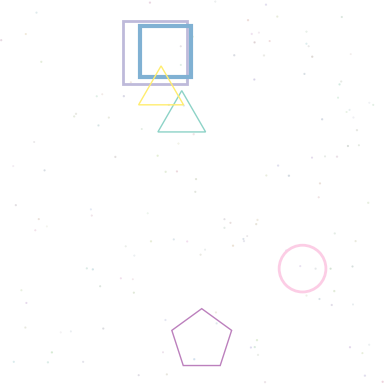[{"shape": "triangle", "thickness": 1, "radius": 0.36, "center": [0.472, 0.693]}, {"shape": "square", "thickness": 2, "radius": 0.41, "center": [0.403, 0.864]}, {"shape": "square", "thickness": 3, "radius": 0.33, "center": [0.43, 0.866]}, {"shape": "circle", "thickness": 2, "radius": 0.3, "center": [0.786, 0.302]}, {"shape": "pentagon", "thickness": 1, "radius": 0.41, "center": [0.524, 0.117]}, {"shape": "triangle", "thickness": 1, "radius": 0.34, "center": [0.418, 0.761]}]